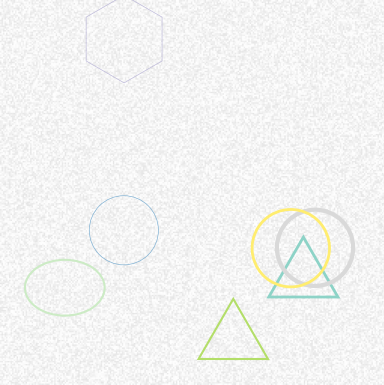[{"shape": "triangle", "thickness": 2, "radius": 0.52, "center": [0.788, 0.28]}, {"shape": "hexagon", "thickness": 0.5, "radius": 0.57, "center": [0.322, 0.899]}, {"shape": "circle", "thickness": 0.5, "radius": 0.45, "center": [0.322, 0.402]}, {"shape": "triangle", "thickness": 1.5, "radius": 0.52, "center": [0.606, 0.12]}, {"shape": "circle", "thickness": 3, "radius": 0.5, "center": [0.818, 0.356]}, {"shape": "oval", "thickness": 1.5, "radius": 0.52, "center": [0.168, 0.253]}, {"shape": "circle", "thickness": 2, "radius": 0.5, "center": [0.755, 0.355]}]